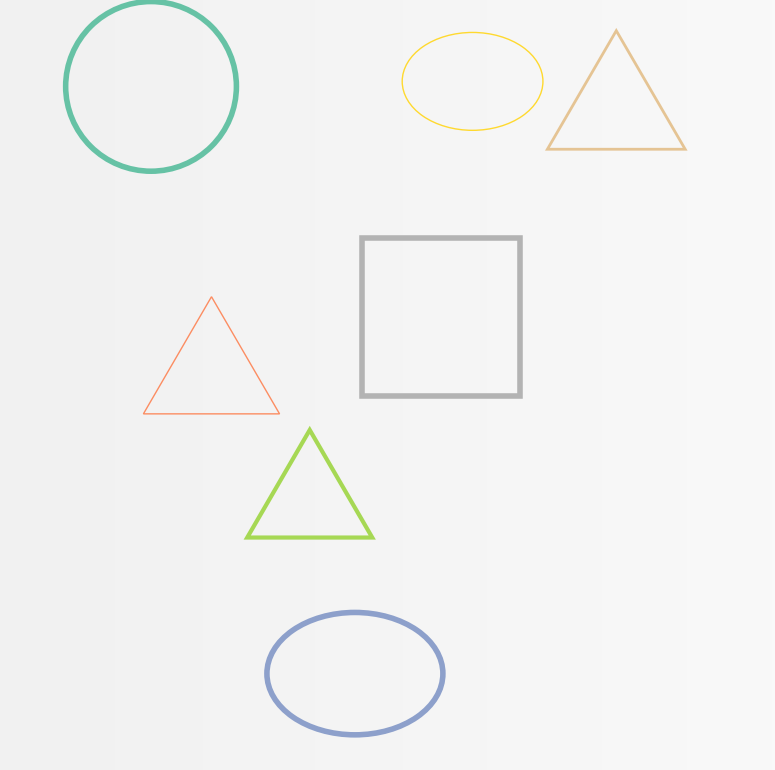[{"shape": "circle", "thickness": 2, "radius": 0.55, "center": [0.195, 0.888]}, {"shape": "triangle", "thickness": 0.5, "radius": 0.51, "center": [0.273, 0.513]}, {"shape": "oval", "thickness": 2, "radius": 0.57, "center": [0.458, 0.125]}, {"shape": "triangle", "thickness": 1.5, "radius": 0.47, "center": [0.4, 0.348]}, {"shape": "oval", "thickness": 0.5, "radius": 0.45, "center": [0.61, 0.894]}, {"shape": "triangle", "thickness": 1, "radius": 0.51, "center": [0.795, 0.857]}, {"shape": "square", "thickness": 2, "radius": 0.51, "center": [0.569, 0.589]}]